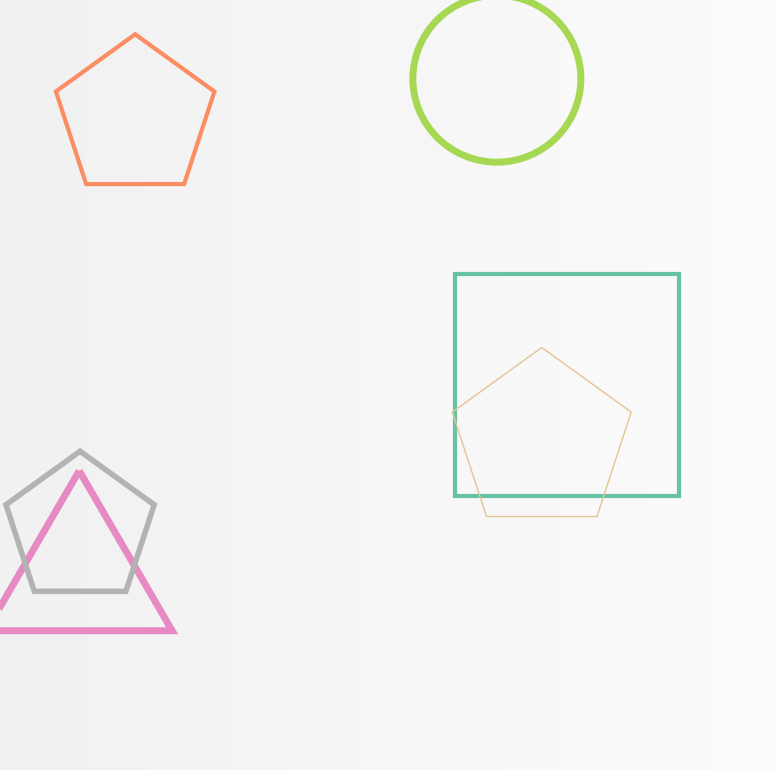[{"shape": "square", "thickness": 1.5, "radius": 0.72, "center": [0.731, 0.5]}, {"shape": "pentagon", "thickness": 1.5, "radius": 0.54, "center": [0.174, 0.848]}, {"shape": "triangle", "thickness": 2.5, "radius": 0.69, "center": [0.102, 0.25]}, {"shape": "circle", "thickness": 2.5, "radius": 0.54, "center": [0.641, 0.898]}, {"shape": "pentagon", "thickness": 0.5, "radius": 0.61, "center": [0.699, 0.427]}, {"shape": "pentagon", "thickness": 2, "radius": 0.5, "center": [0.103, 0.313]}]